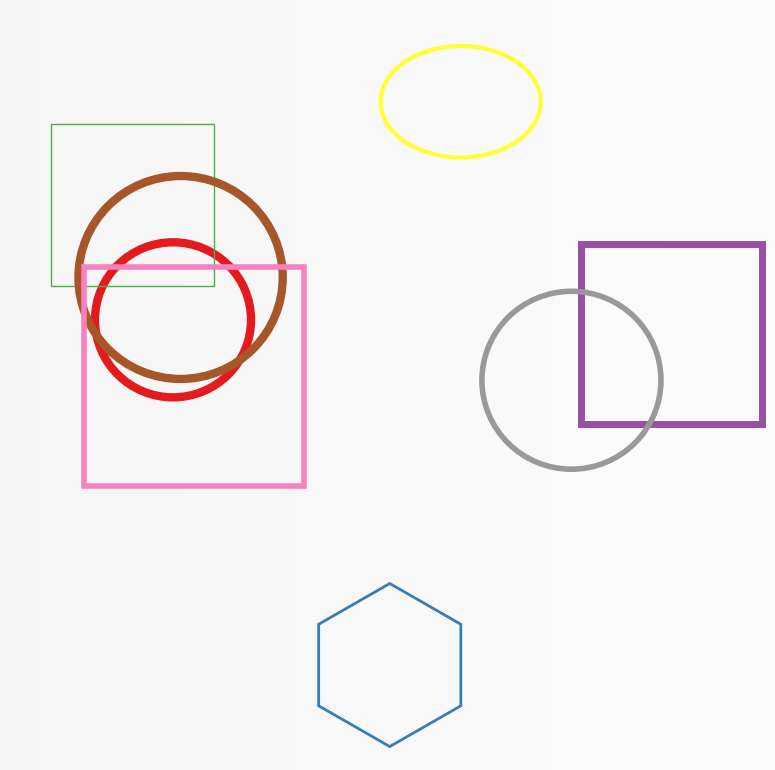[{"shape": "circle", "thickness": 3, "radius": 0.5, "center": [0.223, 0.585]}, {"shape": "hexagon", "thickness": 1, "radius": 0.53, "center": [0.503, 0.136]}, {"shape": "square", "thickness": 0.5, "radius": 0.53, "center": [0.171, 0.734]}, {"shape": "square", "thickness": 2.5, "radius": 0.59, "center": [0.866, 0.566]}, {"shape": "oval", "thickness": 1.5, "radius": 0.52, "center": [0.594, 0.868]}, {"shape": "circle", "thickness": 3, "radius": 0.66, "center": [0.233, 0.64]}, {"shape": "square", "thickness": 2, "radius": 0.71, "center": [0.25, 0.511]}, {"shape": "circle", "thickness": 2, "radius": 0.58, "center": [0.737, 0.506]}]